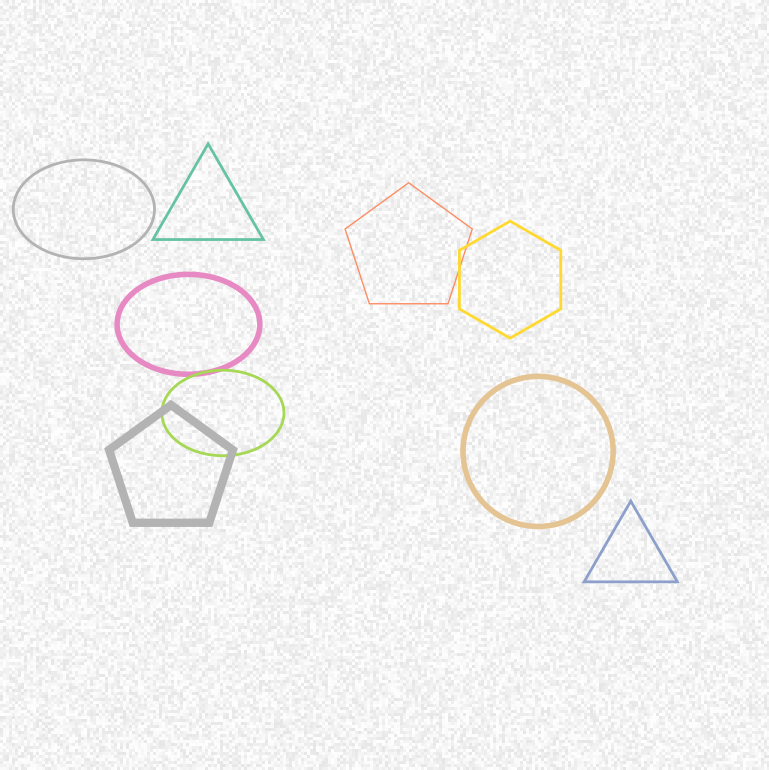[{"shape": "triangle", "thickness": 1, "radius": 0.41, "center": [0.27, 0.73]}, {"shape": "pentagon", "thickness": 0.5, "radius": 0.43, "center": [0.531, 0.676]}, {"shape": "triangle", "thickness": 1, "radius": 0.35, "center": [0.819, 0.279]}, {"shape": "oval", "thickness": 2, "radius": 0.46, "center": [0.245, 0.579]}, {"shape": "oval", "thickness": 1, "radius": 0.4, "center": [0.289, 0.464]}, {"shape": "hexagon", "thickness": 1, "radius": 0.38, "center": [0.662, 0.637]}, {"shape": "circle", "thickness": 2, "radius": 0.49, "center": [0.699, 0.414]}, {"shape": "oval", "thickness": 1, "radius": 0.46, "center": [0.109, 0.728]}, {"shape": "pentagon", "thickness": 3, "radius": 0.42, "center": [0.222, 0.389]}]